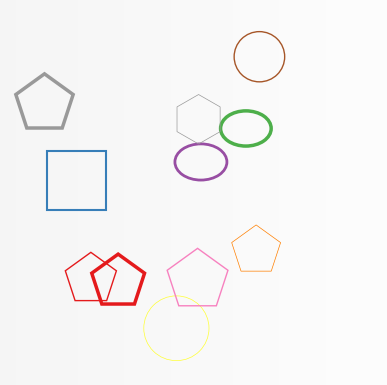[{"shape": "pentagon", "thickness": 1, "radius": 0.35, "center": [0.234, 0.275]}, {"shape": "pentagon", "thickness": 2.5, "radius": 0.36, "center": [0.305, 0.268]}, {"shape": "square", "thickness": 1.5, "radius": 0.38, "center": [0.197, 0.53]}, {"shape": "oval", "thickness": 2.5, "radius": 0.33, "center": [0.635, 0.666]}, {"shape": "oval", "thickness": 2, "radius": 0.34, "center": [0.518, 0.579]}, {"shape": "pentagon", "thickness": 0.5, "radius": 0.33, "center": [0.661, 0.349]}, {"shape": "circle", "thickness": 0.5, "radius": 0.42, "center": [0.455, 0.147]}, {"shape": "circle", "thickness": 1, "radius": 0.33, "center": [0.669, 0.853]}, {"shape": "pentagon", "thickness": 1, "radius": 0.41, "center": [0.51, 0.272]}, {"shape": "hexagon", "thickness": 0.5, "radius": 0.32, "center": [0.512, 0.69]}, {"shape": "pentagon", "thickness": 2.5, "radius": 0.39, "center": [0.115, 0.73]}]